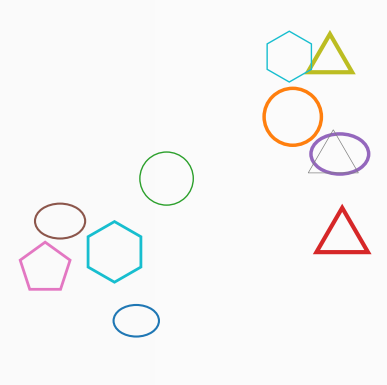[{"shape": "oval", "thickness": 1.5, "radius": 0.29, "center": [0.352, 0.167]}, {"shape": "circle", "thickness": 2.5, "radius": 0.37, "center": [0.755, 0.697]}, {"shape": "circle", "thickness": 1, "radius": 0.34, "center": [0.43, 0.536]}, {"shape": "triangle", "thickness": 3, "radius": 0.38, "center": [0.883, 0.383]}, {"shape": "oval", "thickness": 2.5, "radius": 0.37, "center": [0.877, 0.6]}, {"shape": "oval", "thickness": 1.5, "radius": 0.32, "center": [0.155, 0.426]}, {"shape": "pentagon", "thickness": 2, "radius": 0.34, "center": [0.116, 0.303]}, {"shape": "triangle", "thickness": 0.5, "radius": 0.37, "center": [0.86, 0.588]}, {"shape": "triangle", "thickness": 3, "radius": 0.33, "center": [0.851, 0.845]}, {"shape": "hexagon", "thickness": 1, "radius": 0.33, "center": [0.747, 0.853]}, {"shape": "hexagon", "thickness": 2, "radius": 0.39, "center": [0.295, 0.346]}]